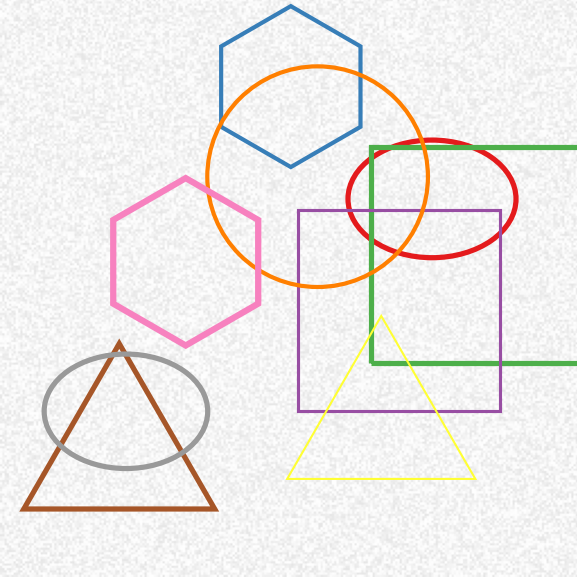[{"shape": "oval", "thickness": 2.5, "radius": 0.73, "center": [0.748, 0.655]}, {"shape": "hexagon", "thickness": 2, "radius": 0.7, "center": [0.504, 0.849]}, {"shape": "square", "thickness": 2.5, "radius": 0.93, "center": [0.829, 0.557]}, {"shape": "square", "thickness": 1.5, "radius": 0.87, "center": [0.691, 0.461]}, {"shape": "circle", "thickness": 2, "radius": 0.96, "center": [0.55, 0.693]}, {"shape": "triangle", "thickness": 1, "radius": 0.94, "center": [0.66, 0.264]}, {"shape": "triangle", "thickness": 2.5, "radius": 0.95, "center": [0.206, 0.213]}, {"shape": "hexagon", "thickness": 3, "radius": 0.72, "center": [0.322, 0.546]}, {"shape": "oval", "thickness": 2.5, "radius": 0.71, "center": [0.218, 0.287]}]